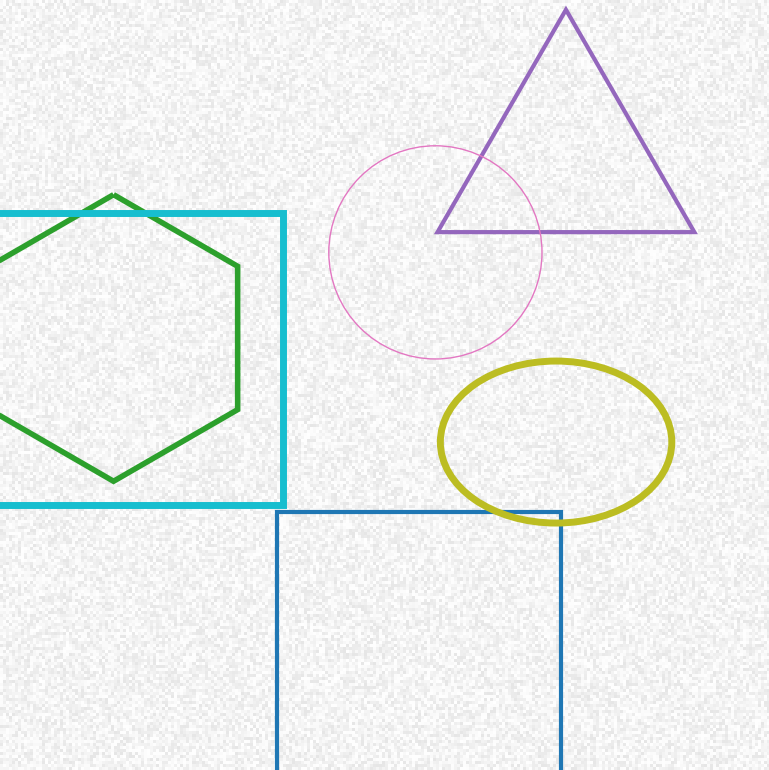[{"shape": "square", "thickness": 1.5, "radius": 0.92, "center": [0.544, 0.151]}, {"shape": "hexagon", "thickness": 2, "radius": 0.93, "center": [0.147, 0.561]}, {"shape": "triangle", "thickness": 1.5, "radius": 0.96, "center": [0.735, 0.795]}, {"shape": "circle", "thickness": 0.5, "radius": 0.69, "center": [0.565, 0.672]}, {"shape": "oval", "thickness": 2.5, "radius": 0.75, "center": [0.722, 0.426]}, {"shape": "square", "thickness": 2.5, "radius": 0.95, "center": [0.178, 0.534]}]